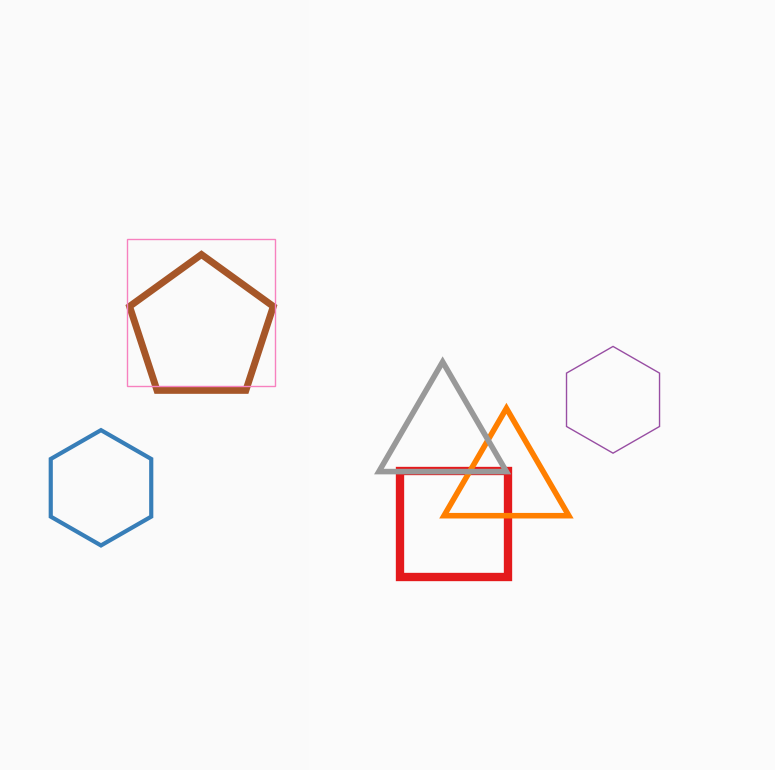[{"shape": "square", "thickness": 3, "radius": 0.35, "center": [0.586, 0.319]}, {"shape": "hexagon", "thickness": 1.5, "radius": 0.37, "center": [0.13, 0.367]}, {"shape": "hexagon", "thickness": 0.5, "radius": 0.35, "center": [0.791, 0.481]}, {"shape": "triangle", "thickness": 2, "radius": 0.46, "center": [0.653, 0.377]}, {"shape": "pentagon", "thickness": 2.5, "radius": 0.49, "center": [0.26, 0.572]}, {"shape": "square", "thickness": 0.5, "radius": 0.48, "center": [0.26, 0.594]}, {"shape": "triangle", "thickness": 2, "radius": 0.47, "center": [0.571, 0.435]}]